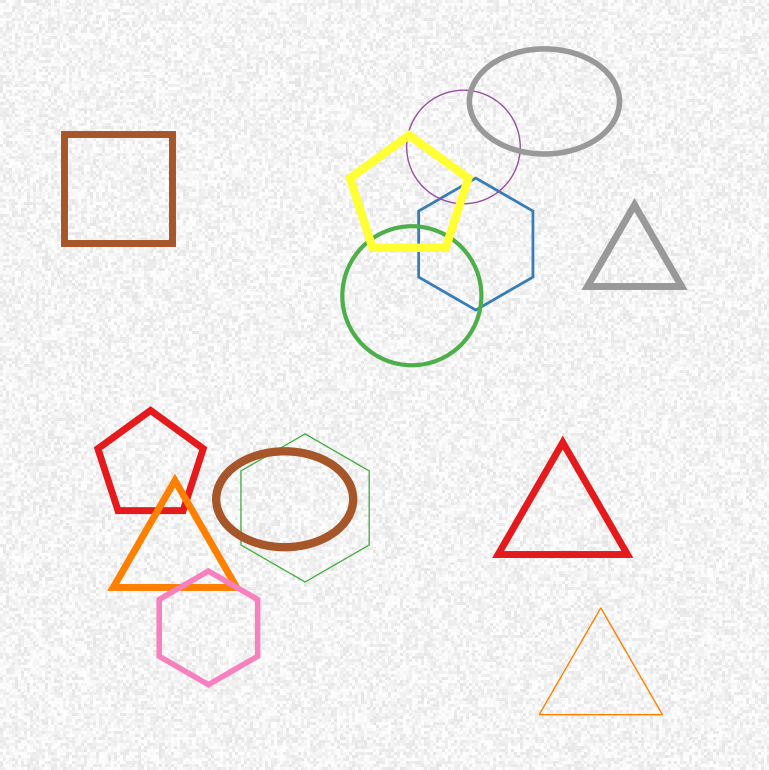[{"shape": "pentagon", "thickness": 2.5, "radius": 0.36, "center": [0.196, 0.395]}, {"shape": "triangle", "thickness": 2.5, "radius": 0.48, "center": [0.731, 0.328]}, {"shape": "hexagon", "thickness": 1, "radius": 0.43, "center": [0.618, 0.683]}, {"shape": "circle", "thickness": 1.5, "radius": 0.45, "center": [0.535, 0.616]}, {"shape": "hexagon", "thickness": 0.5, "radius": 0.48, "center": [0.396, 0.34]}, {"shape": "circle", "thickness": 0.5, "radius": 0.37, "center": [0.602, 0.809]}, {"shape": "triangle", "thickness": 2.5, "radius": 0.46, "center": [0.227, 0.283]}, {"shape": "triangle", "thickness": 0.5, "radius": 0.46, "center": [0.78, 0.118]}, {"shape": "pentagon", "thickness": 3, "radius": 0.4, "center": [0.531, 0.744]}, {"shape": "oval", "thickness": 3, "radius": 0.44, "center": [0.37, 0.352]}, {"shape": "square", "thickness": 2.5, "radius": 0.35, "center": [0.153, 0.755]}, {"shape": "hexagon", "thickness": 2, "radius": 0.37, "center": [0.271, 0.185]}, {"shape": "triangle", "thickness": 2.5, "radius": 0.35, "center": [0.824, 0.663]}, {"shape": "oval", "thickness": 2, "radius": 0.49, "center": [0.707, 0.868]}]